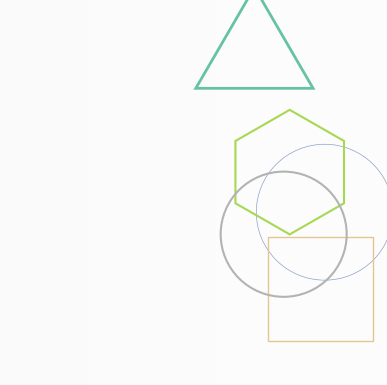[{"shape": "triangle", "thickness": 2, "radius": 0.87, "center": [0.657, 0.858]}, {"shape": "circle", "thickness": 0.5, "radius": 0.88, "center": [0.838, 0.449]}, {"shape": "hexagon", "thickness": 1.5, "radius": 0.81, "center": [0.748, 0.553]}, {"shape": "square", "thickness": 1, "radius": 0.68, "center": [0.827, 0.249]}, {"shape": "circle", "thickness": 1.5, "radius": 0.81, "center": [0.732, 0.392]}]